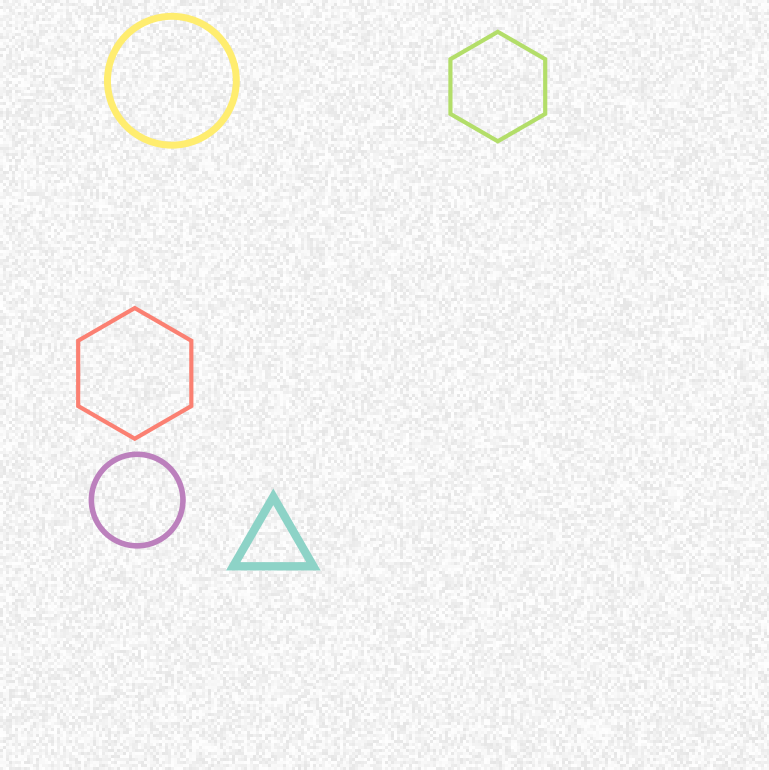[{"shape": "triangle", "thickness": 3, "radius": 0.3, "center": [0.355, 0.295]}, {"shape": "hexagon", "thickness": 1.5, "radius": 0.42, "center": [0.175, 0.515]}, {"shape": "hexagon", "thickness": 1.5, "radius": 0.36, "center": [0.647, 0.888]}, {"shape": "circle", "thickness": 2, "radius": 0.3, "center": [0.178, 0.351]}, {"shape": "circle", "thickness": 2.5, "radius": 0.42, "center": [0.223, 0.895]}]